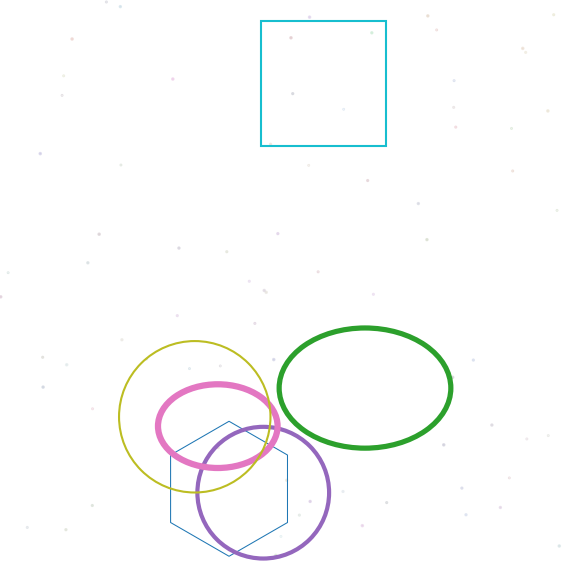[{"shape": "hexagon", "thickness": 0.5, "radius": 0.58, "center": [0.397, 0.153]}, {"shape": "oval", "thickness": 2.5, "radius": 0.74, "center": [0.632, 0.327]}, {"shape": "circle", "thickness": 2, "radius": 0.57, "center": [0.456, 0.146]}, {"shape": "oval", "thickness": 3, "radius": 0.52, "center": [0.377, 0.261]}, {"shape": "circle", "thickness": 1, "radius": 0.66, "center": [0.337, 0.277]}, {"shape": "square", "thickness": 1, "radius": 0.54, "center": [0.56, 0.854]}]